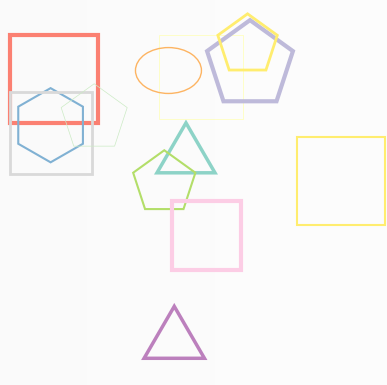[{"shape": "triangle", "thickness": 2.5, "radius": 0.43, "center": [0.48, 0.594]}, {"shape": "square", "thickness": 0.5, "radius": 0.54, "center": [0.519, 0.8]}, {"shape": "pentagon", "thickness": 3, "radius": 0.58, "center": [0.645, 0.831]}, {"shape": "square", "thickness": 3, "radius": 0.57, "center": [0.139, 0.795]}, {"shape": "hexagon", "thickness": 1.5, "radius": 0.48, "center": [0.131, 0.675]}, {"shape": "oval", "thickness": 1, "radius": 0.43, "center": [0.435, 0.817]}, {"shape": "pentagon", "thickness": 1.5, "radius": 0.42, "center": [0.424, 0.525]}, {"shape": "square", "thickness": 3, "radius": 0.45, "center": [0.534, 0.388]}, {"shape": "square", "thickness": 2, "radius": 0.53, "center": [0.131, 0.655]}, {"shape": "triangle", "thickness": 2.5, "radius": 0.45, "center": [0.45, 0.114]}, {"shape": "pentagon", "thickness": 0.5, "radius": 0.45, "center": [0.243, 0.693]}, {"shape": "square", "thickness": 1.5, "radius": 0.57, "center": [0.88, 0.531]}, {"shape": "pentagon", "thickness": 2, "radius": 0.4, "center": [0.639, 0.883]}]